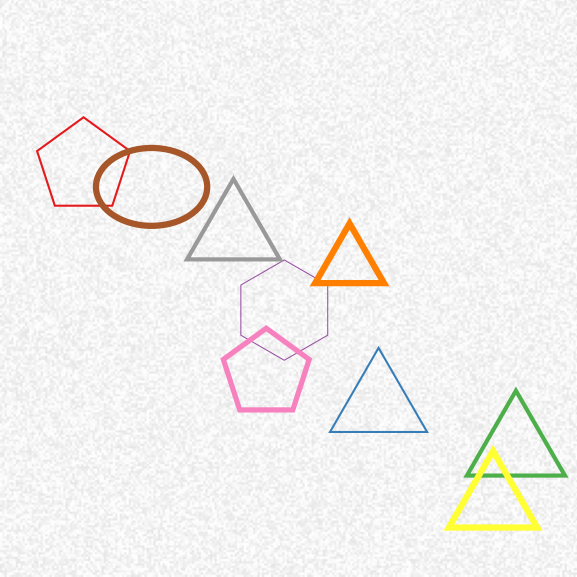[{"shape": "pentagon", "thickness": 1, "radius": 0.42, "center": [0.145, 0.711]}, {"shape": "triangle", "thickness": 1, "radius": 0.49, "center": [0.656, 0.3]}, {"shape": "triangle", "thickness": 2, "radius": 0.49, "center": [0.893, 0.225]}, {"shape": "hexagon", "thickness": 0.5, "radius": 0.43, "center": [0.492, 0.462]}, {"shape": "triangle", "thickness": 3, "radius": 0.34, "center": [0.605, 0.543]}, {"shape": "triangle", "thickness": 3, "radius": 0.44, "center": [0.854, 0.13]}, {"shape": "oval", "thickness": 3, "radius": 0.48, "center": [0.262, 0.675]}, {"shape": "pentagon", "thickness": 2.5, "radius": 0.39, "center": [0.461, 0.353]}, {"shape": "triangle", "thickness": 2, "radius": 0.46, "center": [0.404, 0.596]}]